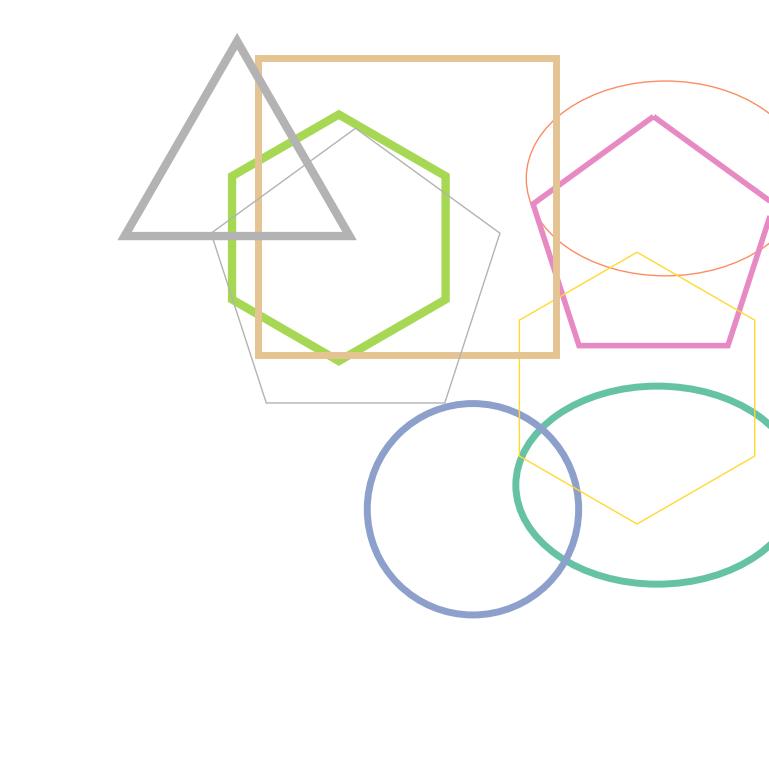[{"shape": "oval", "thickness": 2.5, "radius": 0.92, "center": [0.854, 0.37]}, {"shape": "oval", "thickness": 0.5, "radius": 0.9, "center": [0.864, 0.768]}, {"shape": "circle", "thickness": 2.5, "radius": 0.69, "center": [0.614, 0.339]}, {"shape": "pentagon", "thickness": 2, "radius": 0.82, "center": [0.849, 0.684]}, {"shape": "hexagon", "thickness": 3, "radius": 0.8, "center": [0.44, 0.691]}, {"shape": "hexagon", "thickness": 0.5, "radius": 0.88, "center": [0.827, 0.496]}, {"shape": "square", "thickness": 2.5, "radius": 0.97, "center": [0.529, 0.732]}, {"shape": "triangle", "thickness": 3, "radius": 0.84, "center": [0.308, 0.778]}, {"shape": "pentagon", "thickness": 0.5, "radius": 0.99, "center": [0.462, 0.636]}]